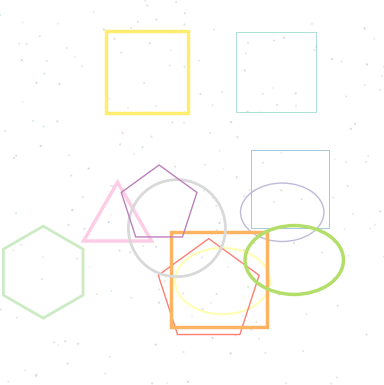[{"shape": "square", "thickness": 0.5, "radius": 0.52, "center": [0.717, 0.813]}, {"shape": "oval", "thickness": 1.5, "radius": 0.62, "center": [0.578, 0.27]}, {"shape": "oval", "thickness": 1, "radius": 0.54, "center": [0.733, 0.449]}, {"shape": "pentagon", "thickness": 1, "radius": 0.69, "center": [0.542, 0.242]}, {"shape": "square", "thickness": 0.5, "radius": 0.51, "center": [0.752, 0.509]}, {"shape": "square", "thickness": 2.5, "radius": 0.62, "center": [0.569, 0.274]}, {"shape": "oval", "thickness": 2.5, "radius": 0.64, "center": [0.764, 0.325]}, {"shape": "triangle", "thickness": 2.5, "radius": 0.51, "center": [0.305, 0.425]}, {"shape": "circle", "thickness": 2, "radius": 0.63, "center": [0.459, 0.407]}, {"shape": "pentagon", "thickness": 1, "radius": 0.52, "center": [0.413, 0.468]}, {"shape": "hexagon", "thickness": 2, "radius": 0.6, "center": [0.112, 0.293]}, {"shape": "square", "thickness": 2.5, "radius": 0.53, "center": [0.383, 0.812]}]